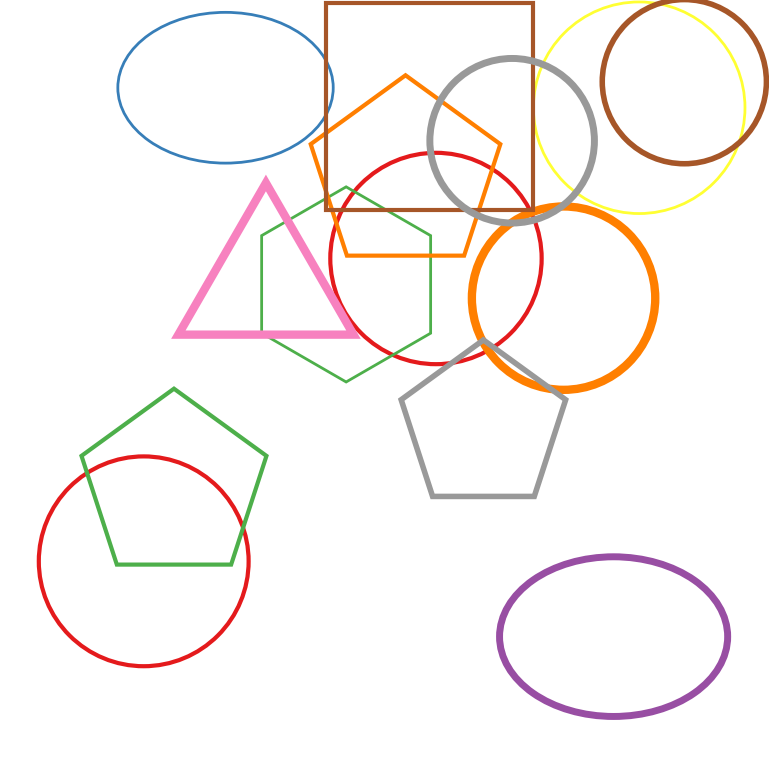[{"shape": "circle", "thickness": 1.5, "radius": 0.69, "center": [0.566, 0.664]}, {"shape": "circle", "thickness": 1.5, "radius": 0.68, "center": [0.187, 0.271]}, {"shape": "oval", "thickness": 1, "radius": 0.7, "center": [0.293, 0.886]}, {"shape": "hexagon", "thickness": 1, "radius": 0.63, "center": [0.45, 0.631]}, {"shape": "pentagon", "thickness": 1.5, "radius": 0.63, "center": [0.226, 0.369]}, {"shape": "oval", "thickness": 2.5, "radius": 0.74, "center": [0.797, 0.173]}, {"shape": "pentagon", "thickness": 1.5, "radius": 0.65, "center": [0.527, 0.773]}, {"shape": "circle", "thickness": 3, "radius": 0.6, "center": [0.732, 0.613]}, {"shape": "circle", "thickness": 1, "radius": 0.69, "center": [0.83, 0.86]}, {"shape": "square", "thickness": 1.5, "radius": 0.67, "center": [0.558, 0.862]}, {"shape": "circle", "thickness": 2, "radius": 0.53, "center": [0.889, 0.894]}, {"shape": "triangle", "thickness": 3, "radius": 0.66, "center": [0.345, 0.631]}, {"shape": "circle", "thickness": 2.5, "radius": 0.53, "center": [0.665, 0.817]}, {"shape": "pentagon", "thickness": 2, "radius": 0.56, "center": [0.628, 0.446]}]